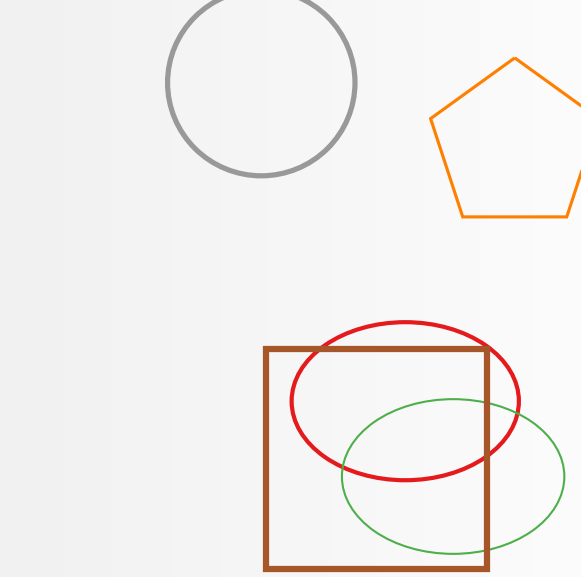[{"shape": "oval", "thickness": 2, "radius": 0.98, "center": [0.697, 0.304]}, {"shape": "oval", "thickness": 1, "radius": 0.96, "center": [0.78, 0.174]}, {"shape": "pentagon", "thickness": 1.5, "radius": 0.76, "center": [0.886, 0.747]}, {"shape": "square", "thickness": 3, "radius": 0.95, "center": [0.649, 0.204]}, {"shape": "circle", "thickness": 2.5, "radius": 0.81, "center": [0.45, 0.856]}]